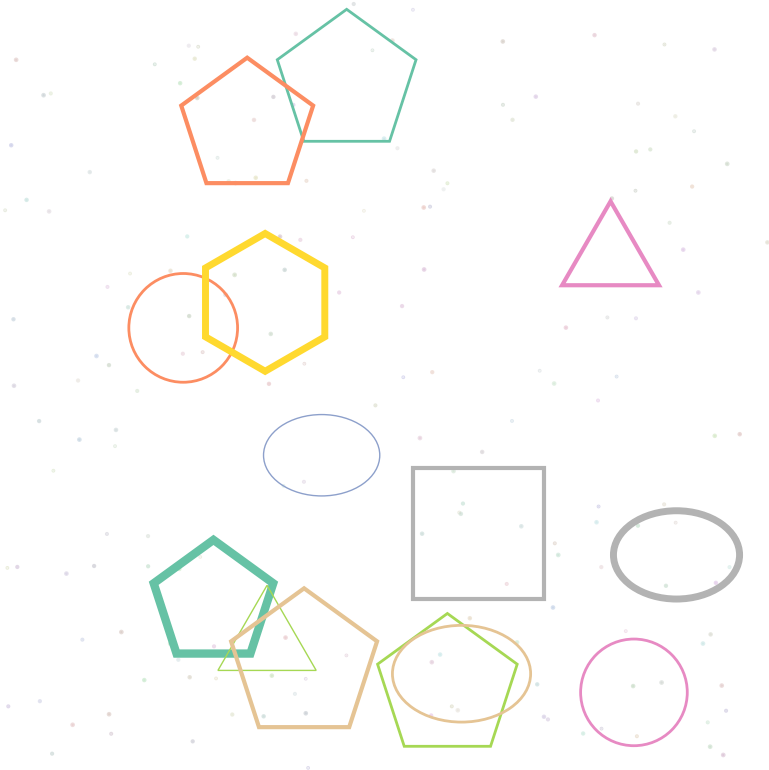[{"shape": "pentagon", "thickness": 1, "radius": 0.47, "center": [0.45, 0.893]}, {"shape": "pentagon", "thickness": 3, "radius": 0.41, "center": [0.277, 0.217]}, {"shape": "circle", "thickness": 1, "radius": 0.35, "center": [0.238, 0.574]}, {"shape": "pentagon", "thickness": 1.5, "radius": 0.45, "center": [0.321, 0.835]}, {"shape": "oval", "thickness": 0.5, "radius": 0.38, "center": [0.418, 0.409]}, {"shape": "circle", "thickness": 1, "radius": 0.35, "center": [0.823, 0.101]}, {"shape": "triangle", "thickness": 1.5, "radius": 0.36, "center": [0.793, 0.666]}, {"shape": "pentagon", "thickness": 1, "radius": 0.48, "center": [0.581, 0.108]}, {"shape": "triangle", "thickness": 0.5, "radius": 0.37, "center": [0.347, 0.166]}, {"shape": "hexagon", "thickness": 2.5, "radius": 0.45, "center": [0.344, 0.607]}, {"shape": "oval", "thickness": 1, "radius": 0.45, "center": [0.599, 0.125]}, {"shape": "pentagon", "thickness": 1.5, "radius": 0.5, "center": [0.395, 0.136]}, {"shape": "square", "thickness": 1.5, "radius": 0.43, "center": [0.621, 0.308]}, {"shape": "oval", "thickness": 2.5, "radius": 0.41, "center": [0.879, 0.279]}]